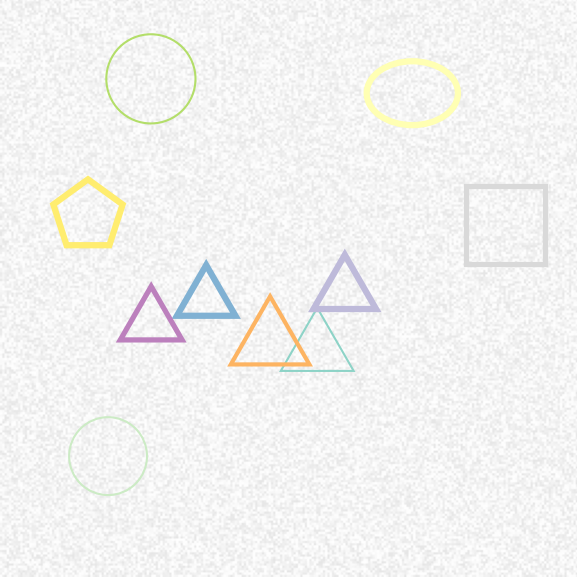[{"shape": "triangle", "thickness": 1, "radius": 0.36, "center": [0.549, 0.393]}, {"shape": "oval", "thickness": 3, "radius": 0.39, "center": [0.714, 0.838]}, {"shape": "triangle", "thickness": 3, "radius": 0.31, "center": [0.597, 0.495]}, {"shape": "triangle", "thickness": 3, "radius": 0.29, "center": [0.357, 0.482]}, {"shape": "triangle", "thickness": 2, "radius": 0.39, "center": [0.468, 0.407]}, {"shape": "circle", "thickness": 1, "radius": 0.39, "center": [0.261, 0.863]}, {"shape": "square", "thickness": 2.5, "radius": 0.34, "center": [0.875, 0.61]}, {"shape": "triangle", "thickness": 2.5, "radius": 0.31, "center": [0.262, 0.441]}, {"shape": "circle", "thickness": 1, "radius": 0.34, "center": [0.187, 0.209]}, {"shape": "pentagon", "thickness": 3, "radius": 0.32, "center": [0.152, 0.626]}]